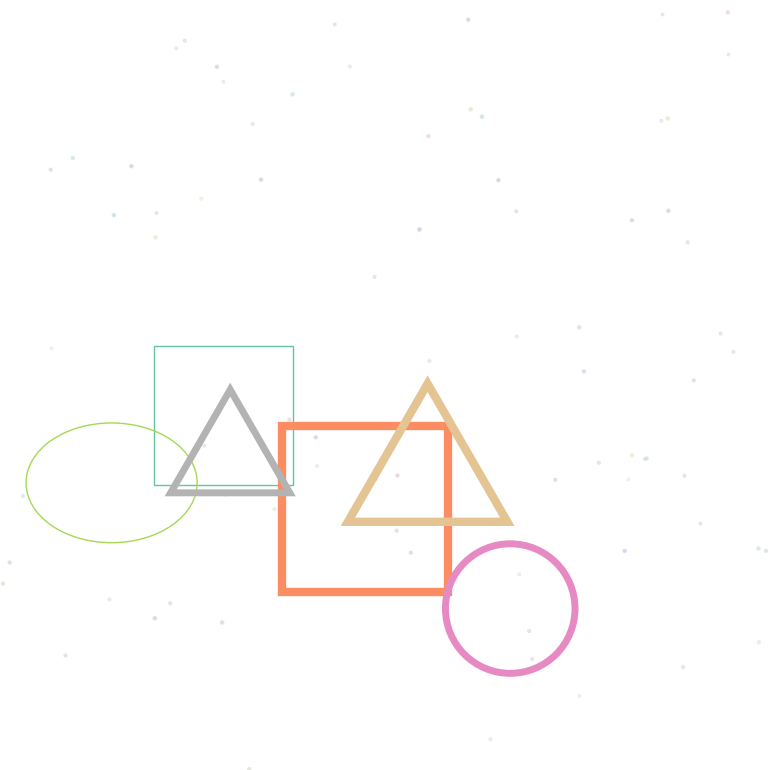[{"shape": "square", "thickness": 0.5, "radius": 0.45, "center": [0.29, 0.46]}, {"shape": "square", "thickness": 3, "radius": 0.54, "center": [0.474, 0.339]}, {"shape": "circle", "thickness": 2.5, "radius": 0.42, "center": [0.663, 0.21]}, {"shape": "oval", "thickness": 0.5, "radius": 0.56, "center": [0.145, 0.373]}, {"shape": "triangle", "thickness": 3, "radius": 0.6, "center": [0.555, 0.382]}, {"shape": "triangle", "thickness": 2.5, "radius": 0.45, "center": [0.299, 0.405]}]